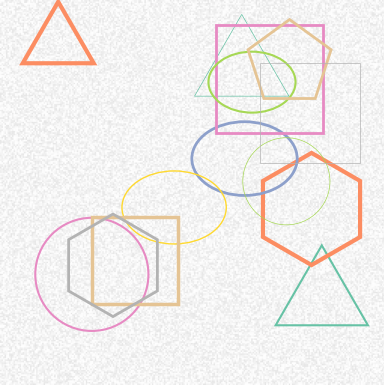[{"shape": "triangle", "thickness": 0.5, "radius": 0.71, "center": [0.628, 0.821]}, {"shape": "triangle", "thickness": 1.5, "radius": 0.69, "center": [0.836, 0.224]}, {"shape": "hexagon", "thickness": 3, "radius": 0.73, "center": [0.809, 0.457]}, {"shape": "triangle", "thickness": 3, "radius": 0.53, "center": [0.151, 0.889]}, {"shape": "oval", "thickness": 2, "radius": 0.68, "center": [0.635, 0.588]}, {"shape": "circle", "thickness": 1.5, "radius": 0.73, "center": [0.239, 0.287]}, {"shape": "square", "thickness": 2, "radius": 0.7, "center": [0.699, 0.795]}, {"shape": "circle", "thickness": 0.5, "radius": 0.57, "center": [0.744, 0.529]}, {"shape": "oval", "thickness": 1.5, "radius": 0.57, "center": [0.655, 0.787]}, {"shape": "oval", "thickness": 1, "radius": 0.68, "center": [0.452, 0.461]}, {"shape": "pentagon", "thickness": 2, "radius": 0.57, "center": [0.752, 0.836]}, {"shape": "square", "thickness": 2.5, "radius": 0.56, "center": [0.351, 0.324]}, {"shape": "hexagon", "thickness": 2, "radius": 0.67, "center": [0.294, 0.311]}, {"shape": "square", "thickness": 0.5, "radius": 0.65, "center": [0.805, 0.707]}]